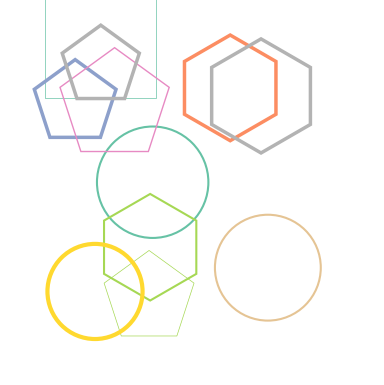[{"shape": "square", "thickness": 0.5, "radius": 0.72, "center": [0.261, 0.889]}, {"shape": "circle", "thickness": 1.5, "radius": 0.72, "center": [0.397, 0.527]}, {"shape": "hexagon", "thickness": 2.5, "radius": 0.69, "center": [0.598, 0.772]}, {"shape": "pentagon", "thickness": 2.5, "radius": 0.56, "center": [0.195, 0.734]}, {"shape": "pentagon", "thickness": 1, "radius": 0.75, "center": [0.298, 0.727]}, {"shape": "pentagon", "thickness": 0.5, "radius": 0.61, "center": [0.387, 0.227]}, {"shape": "hexagon", "thickness": 1.5, "radius": 0.69, "center": [0.39, 0.358]}, {"shape": "circle", "thickness": 3, "radius": 0.62, "center": [0.247, 0.243]}, {"shape": "circle", "thickness": 1.5, "radius": 0.69, "center": [0.696, 0.305]}, {"shape": "hexagon", "thickness": 2.5, "radius": 0.74, "center": [0.678, 0.751]}, {"shape": "pentagon", "thickness": 2.5, "radius": 0.53, "center": [0.262, 0.829]}]